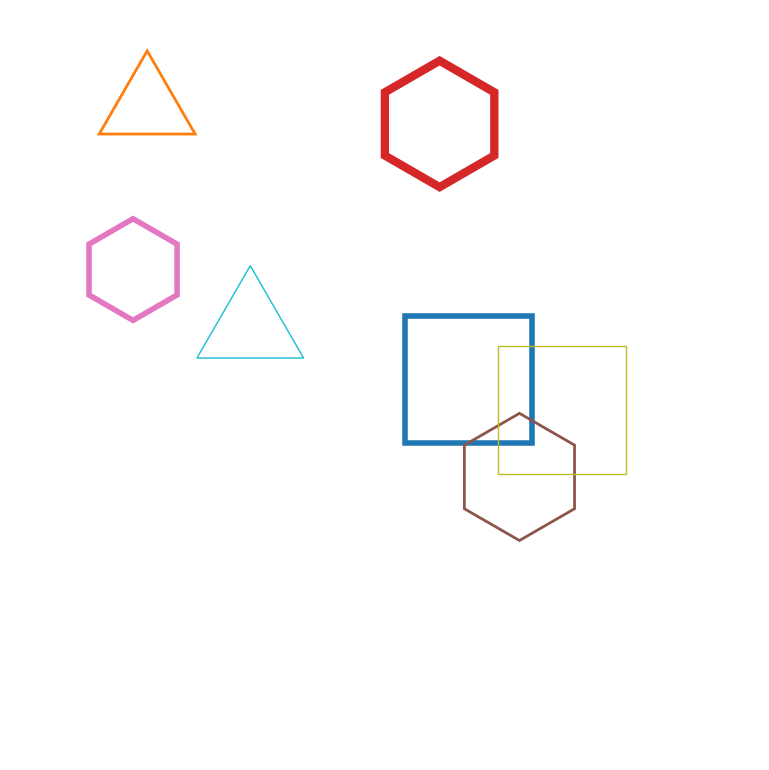[{"shape": "square", "thickness": 2, "radius": 0.41, "center": [0.608, 0.507]}, {"shape": "triangle", "thickness": 1, "radius": 0.36, "center": [0.191, 0.862]}, {"shape": "hexagon", "thickness": 3, "radius": 0.41, "center": [0.571, 0.839]}, {"shape": "hexagon", "thickness": 1, "radius": 0.41, "center": [0.675, 0.381]}, {"shape": "hexagon", "thickness": 2, "radius": 0.33, "center": [0.173, 0.65]}, {"shape": "square", "thickness": 0.5, "radius": 0.41, "center": [0.73, 0.468]}, {"shape": "triangle", "thickness": 0.5, "radius": 0.4, "center": [0.325, 0.575]}]